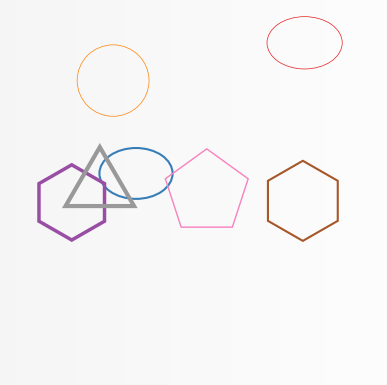[{"shape": "oval", "thickness": 0.5, "radius": 0.49, "center": [0.786, 0.889]}, {"shape": "oval", "thickness": 1.5, "radius": 0.47, "center": [0.351, 0.55]}, {"shape": "hexagon", "thickness": 2.5, "radius": 0.49, "center": [0.185, 0.474]}, {"shape": "circle", "thickness": 0.5, "radius": 0.46, "center": [0.292, 0.791]}, {"shape": "hexagon", "thickness": 1.5, "radius": 0.52, "center": [0.782, 0.478]}, {"shape": "pentagon", "thickness": 1, "radius": 0.56, "center": [0.534, 0.501]}, {"shape": "triangle", "thickness": 3, "radius": 0.51, "center": [0.258, 0.516]}]